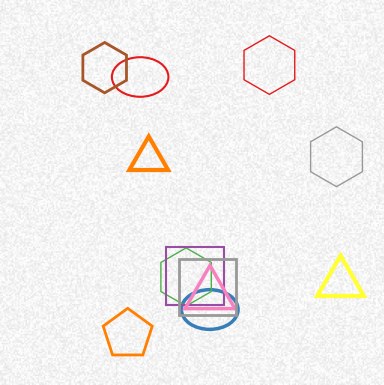[{"shape": "hexagon", "thickness": 1, "radius": 0.38, "center": [0.7, 0.831]}, {"shape": "oval", "thickness": 1.5, "radius": 0.37, "center": [0.364, 0.8]}, {"shape": "oval", "thickness": 2.5, "radius": 0.37, "center": [0.545, 0.196]}, {"shape": "hexagon", "thickness": 1, "radius": 0.38, "center": [0.483, 0.281]}, {"shape": "square", "thickness": 1.5, "radius": 0.37, "center": [0.506, 0.284]}, {"shape": "triangle", "thickness": 3, "radius": 0.29, "center": [0.386, 0.587]}, {"shape": "pentagon", "thickness": 2, "radius": 0.33, "center": [0.332, 0.132]}, {"shape": "triangle", "thickness": 3, "radius": 0.35, "center": [0.885, 0.266]}, {"shape": "hexagon", "thickness": 2, "radius": 0.33, "center": [0.272, 0.824]}, {"shape": "triangle", "thickness": 2.5, "radius": 0.37, "center": [0.545, 0.236]}, {"shape": "square", "thickness": 2, "radius": 0.37, "center": [0.539, 0.255]}, {"shape": "hexagon", "thickness": 1, "radius": 0.39, "center": [0.874, 0.593]}]